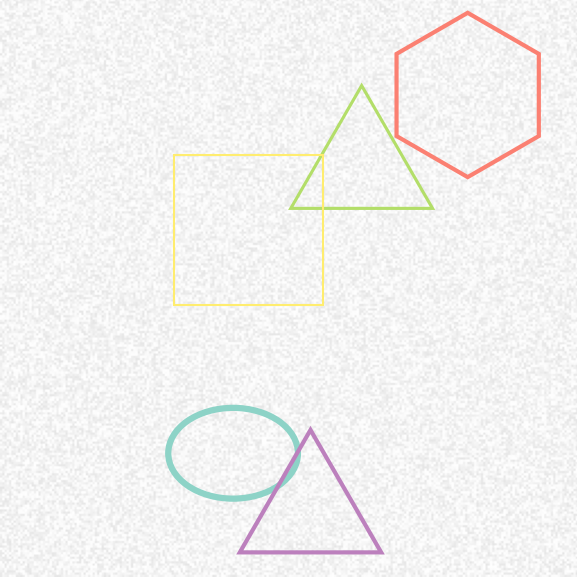[{"shape": "oval", "thickness": 3, "radius": 0.56, "center": [0.404, 0.214]}, {"shape": "hexagon", "thickness": 2, "radius": 0.71, "center": [0.81, 0.835]}, {"shape": "triangle", "thickness": 1.5, "radius": 0.71, "center": [0.626, 0.709]}, {"shape": "triangle", "thickness": 2, "radius": 0.71, "center": [0.538, 0.113]}, {"shape": "square", "thickness": 1, "radius": 0.65, "center": [0.43, 0.601]}]